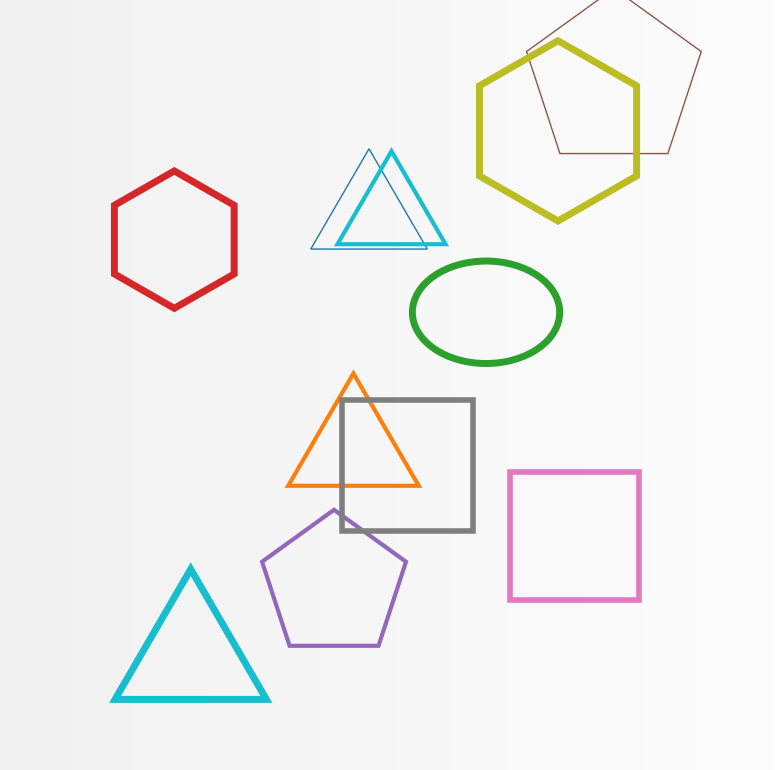[{"shape": "triangle", "thickness": 0.5, "radius": 0.43, "center": [0.476, 0.72]}, {"shape": "triangle", "thickness": 1.5, "radius": 0.49, "center": [0.456, 0.418]}, {"shape": "oval", "thickness": 2.5, "radius": 0.48, "center": [0.627, 0.594]}, {"shape": "hexagon", "thickness": 2.5, "radius": 0.45, "center": [0.225, 0.689]}, {"shape": "pentagon", "thickness": 1.5, "radius": 0.49, "center": [0.431, 0.24]}, {"shape": "pentagon", "thickness": 0.5, "radius": 0.59, "center": [0.792, 0.896]}, {"shape": "square", "thickness": 2, "radius": 0.42, "center": [0.742, 0.304]}, {"shape": "square", "thickness": 2, "radius": 0.42, "center": [0.526, 0.396]}, {"shape": "hexagon", "thickness": 2.5, "radius": 0.59, "center": [0.72, 0.83]}, {"shape": "triangle", "thickness": 1.5, "radius": 0.4, "center": [0.505, 0.723]}, {"shape": "triangle", "thickness": 2.5, "radius": 0.56, "center": [0.246, 0.148]}]